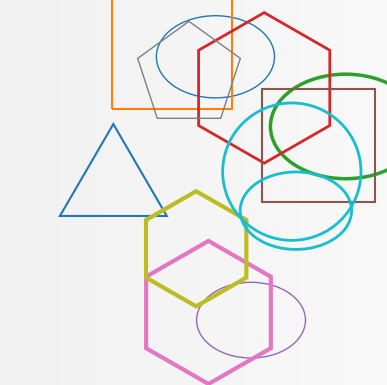[{"shape": "triangle", "thickness": 1.5, "radius": 0.8, "center": [0.292, 0.519]}, {"shape": "oval", "thickness": 1, "radius": 0.76, "center": [0.556, 0.852]}, {"shape": "square", "thickness": 1.5, "radius": 0.77, "center": [0.443, 0.873]}, {"shape": "oval", "thickness": 2.5, "radius": 0.97, "center": [0.892, 0.672]}, {"shape": "hexagon", "thickness": 2, "radius": 0.98, "center": [0.682, 0.772]}, {"shape": "oval", "thickness": 1, "radius": 0.7, "center": [0.648, 0.168]}, {"shape": "square", "thickness": 1.5, "radius": 0.73, "center": [0.822, 0.622]}, {"shape": "hexagon", "thickness": 3, "radius": 0.93, "center": [0.538, 0.188]}, {"shape": "pentagon", "thickness": 1, "radius": 0.7, "center": [0.488, 0.805]}, {"shape": "hexagon", "thickness": 3, "radius": 0.75, "center": [0.506, 0.354]}, {"shape": "oval", "thickness": 2, "radius": 0.72, "center": [0.764, 0.453]}, {"shape": "circle", "thickness": 2, "radius": 0.89, "center": [0.753, 0.554]}]